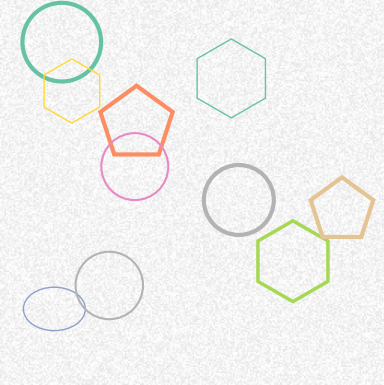[{"shape": "hexagon", "thickness": 1, "radius": 0.51, "center": [0.601, 0.796]}, {"shape": "circle", "thickness": 3, "radius": 0.51, "center": [0.16, 0.891]}, {"shape": "pentagon", "thickness": 3, "radius": 0.49, "center": [0.355, 0.679]}, {"shape": "oval", "thickness": 1, "radius": 0.4, "center": [0.141, 0.198]}, {"shape": "circle", "thickness": 1.5, "radius": 0.43, "center": [0.35, 0.567]}, {"shape": "hexagon", "thickness": 2.5, "radius": 0.52, "center": [0.761, 0.322]}, {"shape": "hexagon", "thickness": 1, "radius": 0.42, "center": [0.187, 0.764]}, {"shape": "pentagon", "thickness": 3, "radius": 0.43, "center": [0.888, 0.454]}, {"shape": "circle", "thickness": 1.5, "radius": 0.44, "center": [0.284, 0.259]}, {"shape": "circle", "thickness": 3, "radius": 0.45, "center": [0.62, 0.481]}]